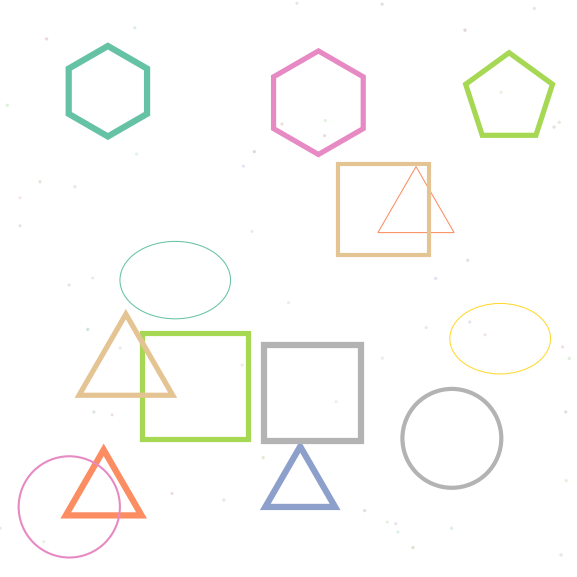[{"shape": "hexagon", "thickness": 3, "radius": 0.39, "center": [0.187, 0.841]}, {"shape": "oval", "thickness": 0.5, "radius": 0.48, "center": [0.303, 0.514]}, {"shape": "triangle", "thickness": 3, "radius": 0.38, "center": [0.18, 0.145]}, {"shape": "triangle", "thickness": 0.5, "radius": 0.38, "center": [0.72, 0.634]}, {"shape": "triangle", "thickness": 3, "radius": 0.35, "center": [0.52, 0.156]}, {"shape": "hexagon", "thickness": 2.5, "radius": 0.45, "center": [0.551, 0.821]}, {"shape": "circle", "thickness": 1, "radius": 0.44, "center": [0.12, 0.121]}, {"shape": "square", "thickness": 2.5, "radius": 0.46, "center": [0.338, 0.331]}, {"shape": "pentagon", "thickness": 2.5, "radius": 0.4, "center": [0.882, 0.829]}, {"shape": "oval", "thickness": 0.5, "radius": 0.44, "center": [0.866, 0.413]}, {"shape": "triangle", "thickness": 2.5, "radius": 0.47, "center": [0.218, 0.362]}, {"shape": "square", "thickness": 2, "radius": 0.39, "center": [0.664, 0.637]}, {"shape": "circle", "thickness": 2, "radius": 0.43, "center": [0.782, 0.24]}, {"shape": "square", "thickness": 3, "radius": 0.42, "center": [0.541, 0.318]}]